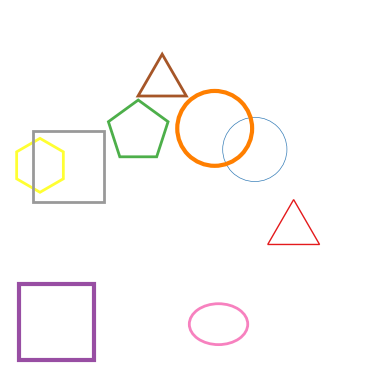[{"shape": "triangle", "thickness": 1, "radius": 0.39, "center": [0.763, 0.404]}, {"shape": "circle", "thickness": 0.5, "radius": 0.42, "center": [0.662, 0.612]}, {"shape": "pentagon", "thickness": 2, "radius": 0.41, "center": [0.359, 0.659]}, {"shape": "square", "thickness": 3, "radius": 0.49, "center": [0.146, 0.164]}, {"shape": "circle", "thickness": 3, "radius": 0.49, "center": [0.558, 0.667]}, {"shape": "hexagon", "thickness": 2, "radius": 0.35, "center": [0.104, 0.571]}, {"shape": "triangle", "thickness": 2, "radius": 0.36, "center": [0.421, 0.787]}, {"shape": "oval", "thickness": 2, "radius": 0.38, "center": [0.568, 0.158]}, {"shape": "square", "thickness": 2, "radius": 0.46, "center": [0.177, 0.568]}]